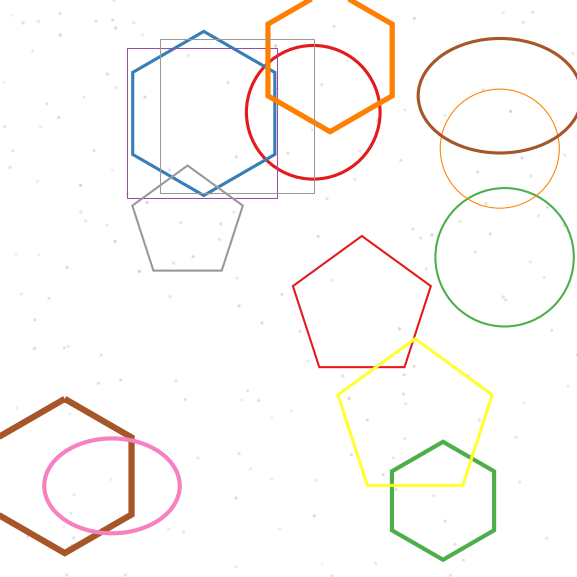[{"shape": "circle", "thickness": 1.5, "radius": 0.58, "center": [0.542, 0.805]}, {"shape": "pentagon", "thickness": 1, "radius": 0.63, "center": [0.627, 0.465]}, {"shape": "hexagon", "thickness": 1.5, "radius": 0.71, "center": [0.353, 0.803]}, {"shape": "circle", "thickness": 1, "radius": 0.6, "center": [0.874, 0.554]}, {"shape": "hexagon", "thickness": 2, "radius": 0.51, "center": [0.767, 0.132]}, {"shape": "square", "thickness": 0.5, "radius": 0.65, "center": [0.35, 0.786]}, {"shape": "hexagon", "thickness": 2.5, "radius": 0.62, "center": [0.572, 0.895]}, {"shape": "circle", "thickness": 0.5, "radius": 0.52, "center": [0.865, 0.742]}, {"shape": "pentagon", "thickness": 1.5, "radius": 0.7, "center": [0.719, 0.272]}, {"shape": "hexagon", "thickness": 3, "radius": 0.67, "center": [0.112, 0.175]}, {"shape": "oval", "thickness": 1.5, "radius": 0.71, "center": [0.866, 0.833]}, {"shape": "oval", "thickness": 2, "radius": 0.59, "center": [0.194, 0.158]}, {"shape": "square", "thickness": 0.5, "radius": 0.66, "center": [0.411, 0.798]}, {"shape": "pentagon", "thickness": 1, "radius": 0.5, "center": [0.325, 0.612]}]